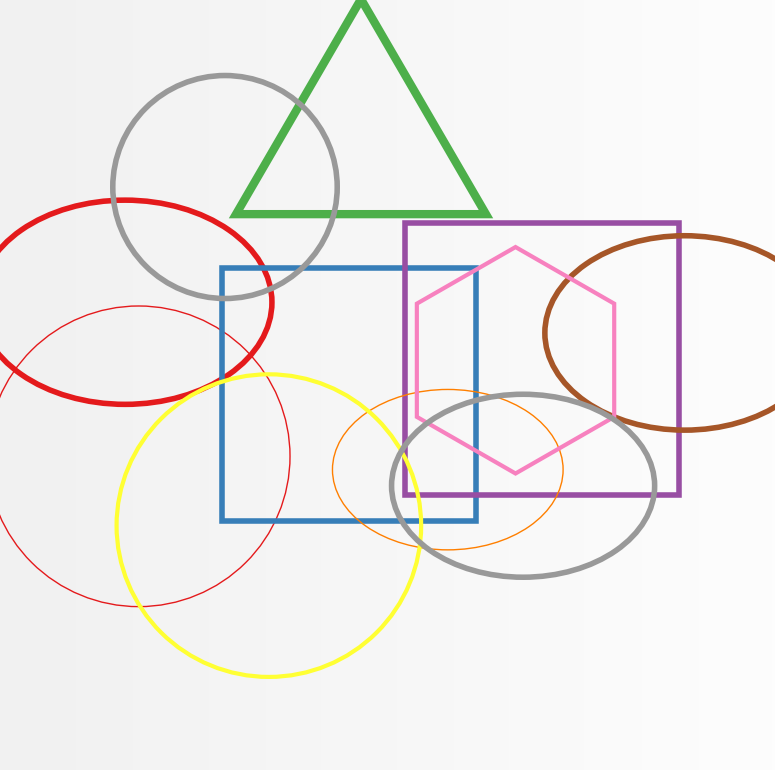[{"shape": "circle", "thickness": 0.5, "radius": 0.98, "center": [0.179, 0.407]}, {"shape": "oval", "thickness": 2, "radius": 0.95, "center": [0.161, 0.607]}, {"shape": "square", "thickness": 2, "radius": 0.82, "center": [0.45, 0.488]}, {"shape": "triangle", "thickness": 3, "radius": 0.93, "center": [0.466, 0.815]}, {"shape": "square", "thickness": 2, "radius": 0.89, "center": [0.699, 0.534]}, {"shape": "oval", "thickness": 0.5, "radius": 0.74, "center": [0.578, 0.39]}, {"shape": "circle", "thickness": 1.5, "radius": 0.98, "center": [0.347, 0.317]}, {"shape": "oval", "thickness": 2, "radius": 0.9, "center": [0.883, 0.568]}, {"shape": "hexagon", "thickness": 1.5, "radius": 0.74, "center": [0.665, 0.532]}, {"shape": "circle", "thickness": 2, "radius": 0.72, "center": [0.29, 0.757]}, {"shape": "oval", "thickness": 2, "radius": 0.85, "center": [0.675, 0.369]}]